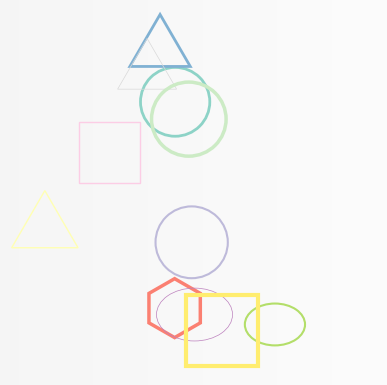[{"shape": "circle", "thickness": 2, "radius": 0.45, "center": [0.452, 0.736]}, {"shape": "triangle", "thickness": 1, "radius": 0.49, "center": [0.116, 0.406]}, {"shape": "circle", "thickness": 1.5, "radius": 0.47, "center": [0.495, 0.371]}, {"shape": "hexagon", "thickness": 2.5, "radius": 0.38, "center": [0.451, 0.2]}, {"shape": "triangle", "thickness": 2, "radius": 0.45, "center": [0.413, 0.872]}, {"shape": "oval", "thickness": 1.5, "radius": 0.39, "center": [0.71, 0.157]}, {"shape": "square", "thickness": 1, "radius": 0.39, "center": [0.282, 0.604]}, {"shape": "triangle", "thickness": 0.5, "radius": 0.44, "center": [0.38, 0.812]}, {"shape": "oval", "thickness": 0.5, "radius": 0.49, "center": [0.502, 0.183]}, {"shape": "circle", "thickness": 2.5, "radius": 0.48, "center": [0.487, 0.691]}, {"shape": "square", "thickness": 3, "radius": 0.46, "center": [0.573, 0.141]}]